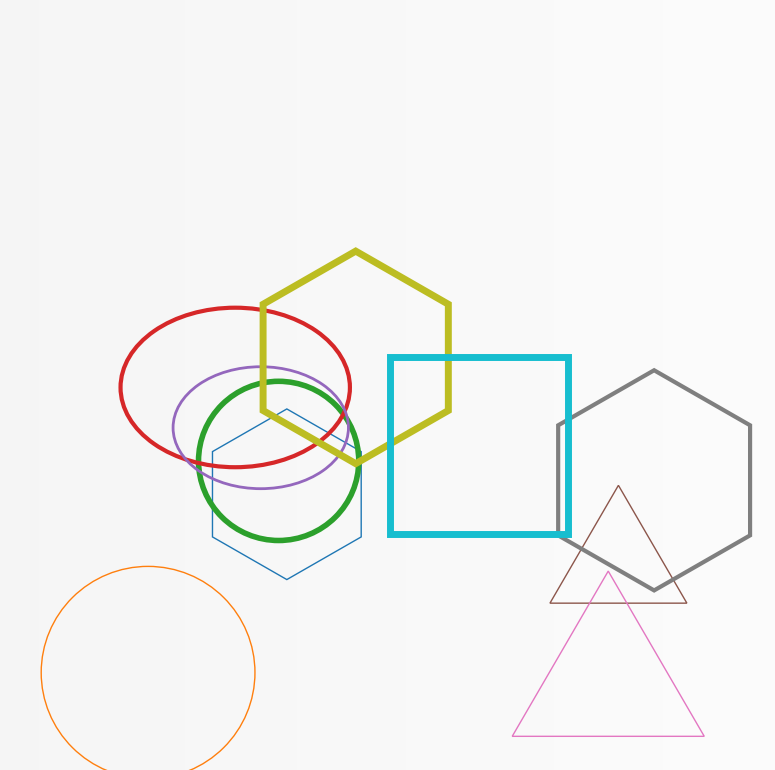[{"shape": "hexagon", "thickness": 0.5, "radius": 0.55, "center": [0.37, 0.358]}, {"shape": "circle", "thickness": 0.5, "radius": 0.69, "center": [0.191, 0.127]}, {"shape": "circle", "thickness": 2, "radius": 0.52, "center": [0.36, 0.401]}, {"shape": "oval", "thickness": 1.5, "radius": 0.74, "center": [0.304, 0.497]}, {"shape": "oval", "thickness": 1, "radius": 0.57, "center": [0.336, 0.445]}, {"shape": "triangle", "thickness": 0.5, "radius": 0.51, "center": [0.798, 0.268]}, {"shape": "triangle", "thickness": 0.5, "radius": 0.72, "center": [0.785, 0.115]}, {"shape": "hexagon", "thickness": 1.5, "radius": 0.71, "center": [0.844, 0.376]}, {"shape": "hexagon", "thickness": 2.5, "radius": 0.69, "center": [0.459, 0.536]}, {"shape": "square", "thickness": 2.5, "radius": 0.58, "center": [0.618, 0.421]}]